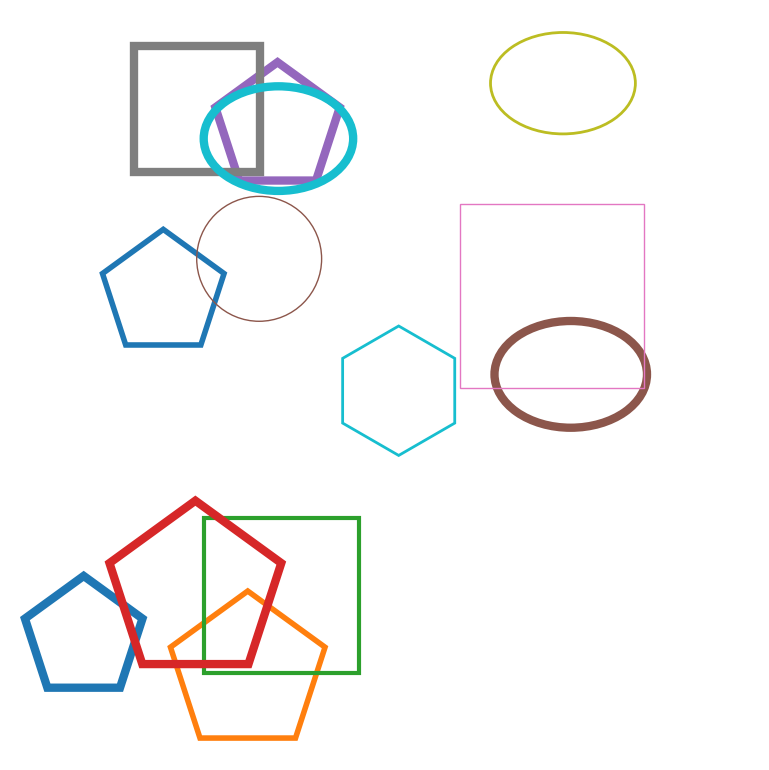[{"shape": "pentagon", "thickness": 2, "radius": 0.42, "center": [0.212, 0.619]}, {"shape": "pentagon", "thickness": 3, "radius": 0.4, "center": [0.109, 0.172]}, {"shape": "pentagon", "thickness": 2, "radius": 0.53, "center": [0.322, 0.127]}, {"shape": "square", "thickness": 1.5, "radius": 0.5, "center": [0.365, 0.227]}, {"shape": "pentagon", "thickness": 3, "radius": 0.59, "center": [0.254, 0.232]}, {"shape": "pentagon", "thickness": 3, "radius": 0.42, "center": [0.36, 0.834]}, {"shape": "circle", "thickness": 0.5, "radius": 0.41, "center": [0.337, 0.664]}, {"shape": "oval", "thickness": 3, "radius": 0.5, "center": [0.741, 0.514]}, {"shape": "square", "thickness": 0.5, "radius": 0.6, "center": [0.717, 0.616]}, {"shape": "square", "thickness": 3, "radius": 0.41, "center": [0.256, 0.858]}, {"shape": "oval", "thickness": 1, "radius": 0.47, "center": [0.731, 0.892]}, {"shape": "hexagon", "thickness": 1, "radius": 0.42, "center": [0.518, 0.493]}, {"shape": "oval", "thickness": 3, "radius": 0.49, "center": [0.362, 0.82]}]